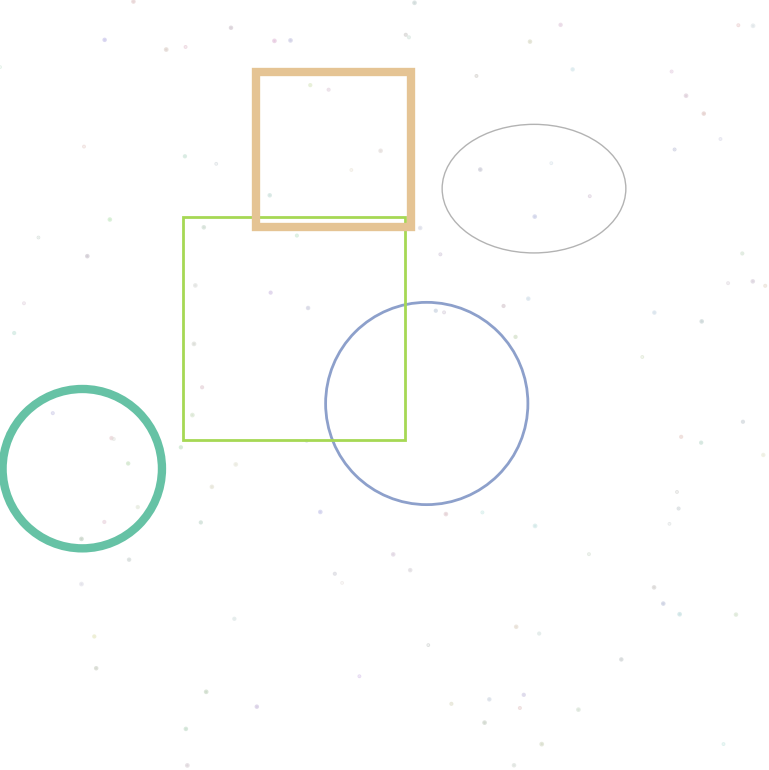[{"shape": "circle", "thickness": 3, "radius": 0.52, "center": [0.107, 0.391]}, {"shape": "circle", "thickness": 1, "radius": 0.66, "center": [0.554, 0.476]}, {"shape": "square", "thickness": 1, "radius": 0.72, "center": [0.382, 0.573]}, {"shape": "square", "thickness": 3, "radius": 0.5, "center": [0.433, 0.805]}, {"shape": "oval", "thickness": 0.5, "radius": 0.6, "center": [0.694, 0.755]}]